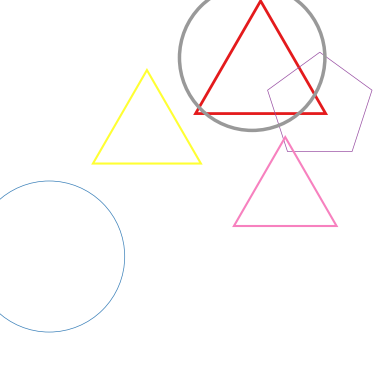[{"shape": "triangle", "thickness": 2, "radius": 0.98, "center": [0.677, 0.803]}, {"shape": "circle", "thickness": 0.5, "radius": 0.98, "center": [0.128, 0.334]}, {"shape": "pentagon", "thickness": 0.5, "radius": 0.71, "center": [0.831, 0.722]}, {"shape": "triangle", "thickness": 1.5, "radius": 0.81, "center": [0.382, 0.656]}, {"shape": "triangle", "thickness": 1.5, "radius": 0.77, "center": [0.741, 0.49]}, {"shape": "circle", "thickness": 2.5, "radius": 0.94, "center": [0.655, 0.85]}]